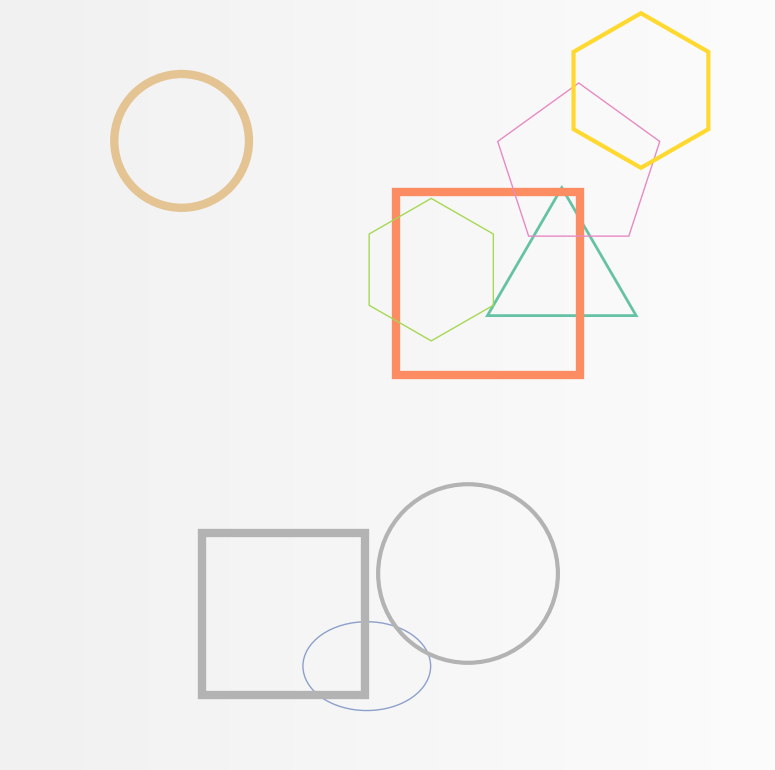[{"shape": "triangle", "thickness": 1, "radius": 0.55, "center": [0.725, 0.645]}, {"shape": "square", "thickness": 3, "radius": 0.59, "center": [0.63, 0.631]}, {"shape": "oval", "thickness": 0.5, "radius": 0.41, "center": [0.473, 0.135]}, {"shape": "pentagon", "thickness": 0.5, "radius": 0.55, "center": [0.747, 0.782]}, {"shape": "hexagon", "thickness": 0.5, "radius": 0.46, "center": [0.556, 0.65]}, {"shape": "hexagon", "thickness": 1.5, "radius": 0.5, "center": [0.827, 0.882]}, {"shape": "circle", "thickness": 3, "radius": 0.43, "center": [0.234, 0.817]}, {"shape": "circle", "thickness": 1.5, "radius": 0.58, "center": [0.604, 0.255]}, {"shape": "square", "thickness": 3, "radius": 0.53, "center": [0.366, 0.203]}]